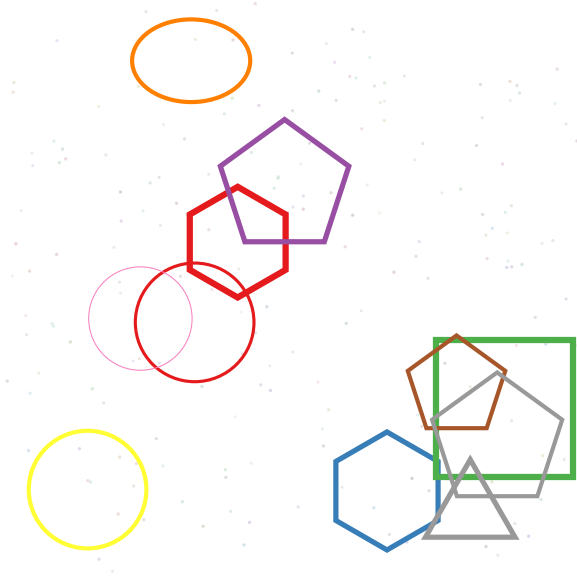[{"shape": "hexagon", "thickness": 3, "radius": 0.48, "center": [0.412, 0.58]}, {"shape": "circle", "thickness": 1.5, "radius": 0.51, "center": [0.337, 0.441]}, {"shape": "hexagon", "thickness": 2.5, "radius": 0.51, "center": [0.67, 0.149]}, {"shape": "square", "thickness": 3, "radius": 0.59, "center": [0.874, 0.292]}, {"shape": "pentagon", "thickness": 2.5, "radius": 0.58, "center": [0.493, 0.675]}, {"shape": "oval", "thickness": 2, "radius": 0.51, "center": [0.331, 0.894]}, {"shape": "circle", "thickness": 2, "radius": 0.51, "center": [0.152, 0.151]}, {"shape": "pentagon", "thickness": 2, "radius": 0.44, "center": [0.791, 0.329]}, {"shape": "circle", "thickness": 0.5, "radius": 0.45, "center": [0.243, 0.448]}, {"shape": "pentagon", "thickness": 2, "radius": 0.59, "center": [0.861, 0.236]}, {"shape": "triangle", "thickness": 2.5, "radius": 0.45, "center": [0.814, 0.114]}]